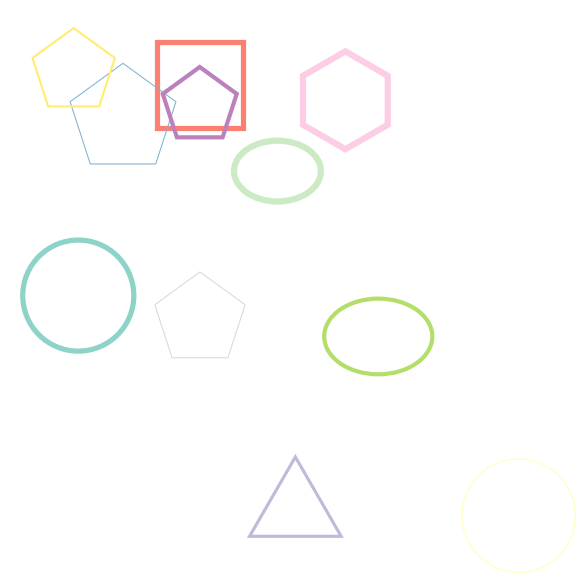[{"shape": "circle", "thickness": 2.5, "radius": 0.48, "center": [0.136, 0.487]}, {"shape": "circle", "thickness": 0.5, "radius": 0.49, "center": [0.898, 0.106]}, {"shape": "triangle", "thickness": 1.5, "radius": 0.46, "center": [0.511, 0.116]}, {"shape": "square", "thickness": 2.5, "radius": 0.37, "center": [0.346, 0.853]}, {"shape": "pentagon", "thickness": 0.5, "radius": 0.48, "center": [0.213, 0.793]}, {"shape": "oval", "thickness": 2, "radius": 0.47, "center": [0.655, 0.417]}, {"shape": "hexagon", "thickness": 3, "radius": 0.42, "center": [0.598, 0.825]}, {"shape": "pentagon", "thickness": 0.5, "radius": 0.41, "center": [0.346, 0.446]}, {"shape": "pentagon", "thickness": 2, "radius": 0.34, "center": [0.346, 0.816]}, {"shape": "oval", "thickness": 3, "radius": 0.38, "center": [0.48, 0.703]}, {"shape": "pentagon", "thickness": 1, "radius": 0.38, "center": [0.128, 0.875]}]